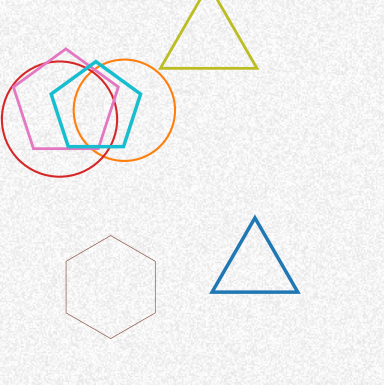[{"shape": "triangle", "thickness": 2.5, "radius": 0.64, "center": [0.662, 0.306]}, {"shape": "circle", "thickness": 1.5, "radius": 0.66, "center": [0.323, 0.714]}, {"shape": "circle", "thickness": 1.5, "radius": 0.75, "center": [0.155, 0.691]}, {"shape": "hexagon", "thickness": 0.5, "radius": 0.67, "center": [0.287, 0.254]}, {"shape": "pentagon", "thickness": 2, "radius": 0.72, "center": [0.171, 0.73]}, {"shape": "triangle", "thickness": 2, "radius": 0.72, "center": [0.542, 0.895]}, {"shape": "pentagon", "thickness": 2.5, "radius": 0.61, "center": [0.249, 0.718]}]